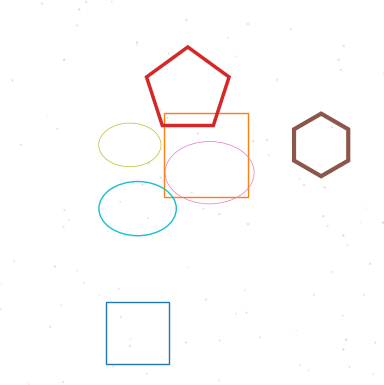[{"shape": "square", "thickness": 1, "radius": 0.41, "center": [0.357, 0.135]}, {"shape": "square", "thickness": 1, "radius": 0.55, "center": [0.535, 0.597]}, {"shape": "pentagon", "thickness": 2.5, "radius": 0.56, "center": [0.488, 0.765]}, {"shape": "hexagon", "thickness": 3, "radius": 0.41, "center": [0.834, 0.624]}, {"shape": "oval", "thickness": 0.5, "radius": 0.58, "center": [0.544, 0.551]}, {"shape": "oval", "thickness": 0.5, "radius": 0.4, "center": [0.337, 0.624]}, {"shape": "oval", "thickness": 1, "radius": 0.5, "center": [0.357, 0.458]}]